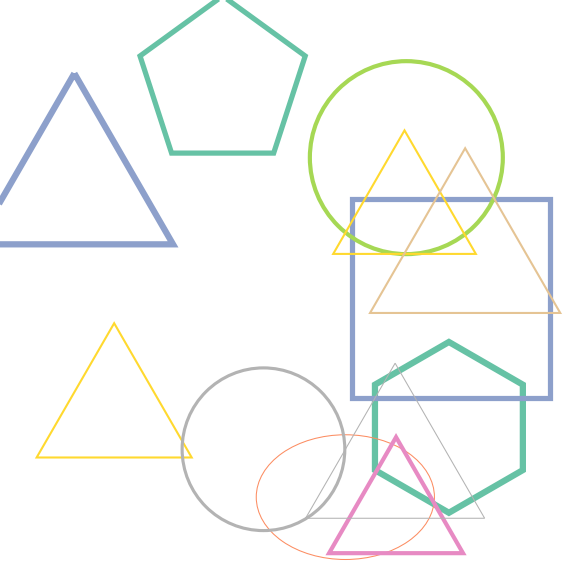[{"shape": "hexagon", "thickness": 3, "radius": 0.74, "center": [0.777, 0.259]}, {"shape": "pentagon", "thickness": 2.5, "radius": 0.75, "center": [0.385, 0.856]}, {"shape": "oval", "thickness": 0.5, "radius": 0.77, "center": [0.598, 0.138]}, {"shape": "square", "thickness": 2.5, "radius": 0.86, "center": [0.781, 0.482]}, {"shape": "triangle", "thickness": 3, "radius": 0.99, "center": [0.129, 0.675]}, {"shape": "triangle", "thickness": 2, "radius": 0.67, "center": [0.686, 0.108]}, {"shape": "circle", "thickness": 2, "radius": 0.84, "center": [0.704, 0.726]}, {"shape": "triangle", "thickness": 1, "radius": 0.71, "center": [0.7, 0.631]}, {"shape": "triangle", "thickness": 1, "radius": 0.77, "center": [0.198, 0.284]}, {"shape": "triangle", "thickness": 1, "radius": 0.95, "center": [0.805, 0.552]}, {"shape": "triangle", "thickness": 0.5, "radius": 0.89, "center": [0.684, 0.191]}, {"shape": "circle", "thickness": 1.5, "radius": 0.7, "center": [0.456, 0.221]}]